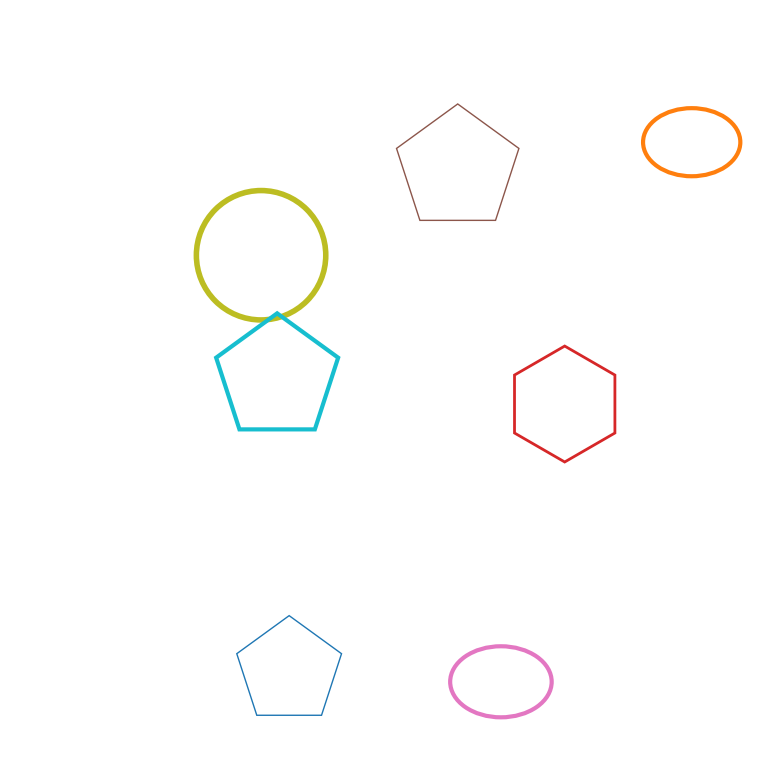[{"shape": "pentagon", "thickness": 0.5, "radius": 0.36, "center": [0.376, 0.129]}, {"shape": "oval", "thickness": 1.5, "radius": 0.32, "center": [0.898, 0.815]}, {"shape": "hexagon", "thickness": 1, "radius": 0.38, "center": [0.733, 0.475]}, {"shape": "pentagon", "thickness": 0.5, "radius": 0.42, "center": [0.594, 0.781]}, {"shape": "oval", "thickness": 1.5, "radius": 0.33, "center": [0.651, 0.115]}, {"shape": "circle", "thickness": 2, "radius": 0.42, "center": [0.339, 0.669]}, {"shape": "pentagon", "thickness": 1.5, "radius": 0.42, "center": [0.36, 0.51]}]